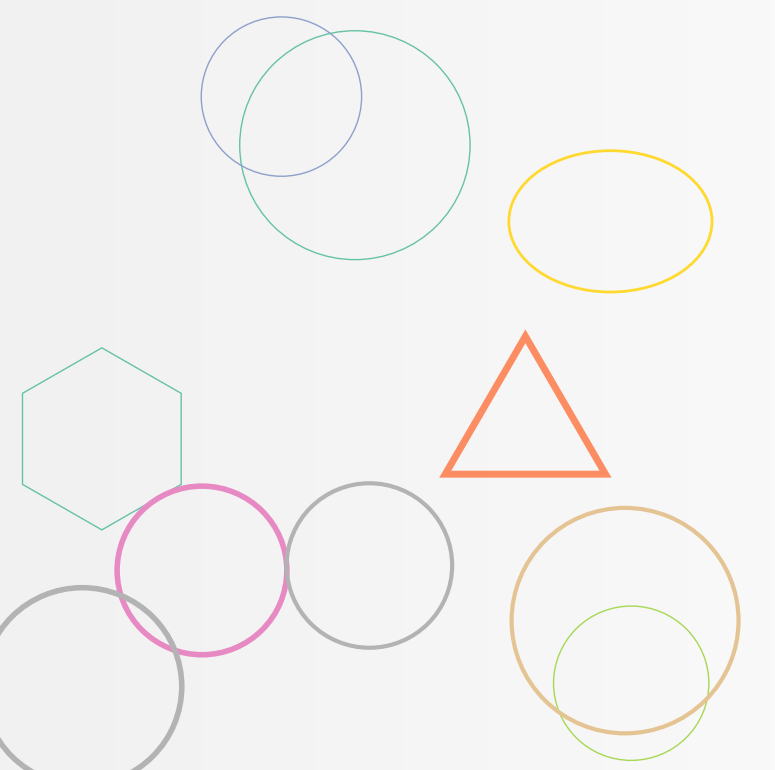[{"shape": "circle", "thickness": 0.5, "radius": 0.74, "center": [0.458, 0.811]}, {"shape": "hexagon", "thickness": 0.5, "radius": 0.59, "center": [0.131, 0.43]}, {"shape": "triangle", "thickness": 2.5, "radius": 0.6, "center": [0.678, 0.444]}, {"shape": "circle", "thickness": 0.5, "radius": 0.52, "center": [0.363, 0.875]}, {"shape": "circle", "thickness": 2, "radius": 0.55, "center": [0.261, 0.259]}, {"shape": "circle", "thickness": 0.5, "radius": 0.5, "center": [0.814, 0.113]}, {"shape": "oval", "thickness": 1, "radius": 0.66, "center": [0.788, 0.713]}, {"shape": "circle", "thickness": 1.5, "radius": 0.73, "center": [0.807, 0.194]}, {"shape": "circle", "thickness": 2, "radius": 0.64, "center": [0.106, 0.108]}, {"shape": "circle", "thickness": 1.5, "radius": 0.53, "center": [0.477, 0.266]}]